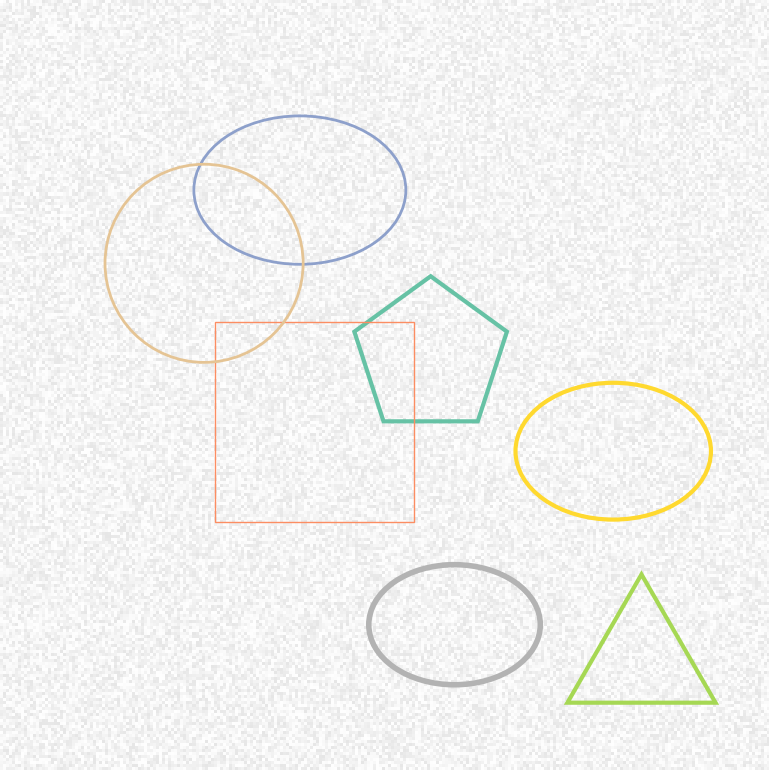[{"shape": "pentagon", "thickness": 1.5, "radius": 0.52, "center": [0.559, 0.537]}, {"shape": "square", "thickness": 0.5, "radius": 0.65, "center": [0.408, 0.452]}, {"shape": "oval", "thickness": 1, "radius": 0.69, "center": [0.389, 0.753]}, {"shape": "triangle", "thickness": 1.5, "radius": 0.56, "center": [0.833, 0.143]}, {"shape": "oval", "thickness": 1.5, "radius": 0.63, "center": [0.796, 0.414]}, {"shape": "circle", "thickness": 1, "radius": 0.64, "center": [0.265, 0.658]}, {"shape": "oval", "thickness": 2, "radius": 0.56, "center": [0.59, 0.189]}]